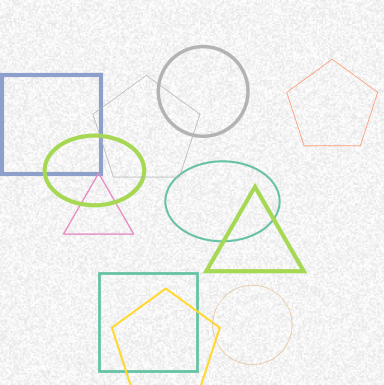[{"shape": "oval", "thickness": 1.5, "radius": 0.74, "center": [0.578, 0.477]}, {"shape": "square", "thickness": 2, "radius": 0.64, "center": [0.384, 0.164]}, {"shape": "pentagon", "thickness": 0.5, "radius": 0.62, "center": [0.863, 0.722]}, {"shape": "square", "thickness": 3, "radius": 0.64, "center": [0.134, 0.676]}, {"shape": "triangle", "thickness": 1, "radius": 0.53, "center": [0.256, 0.445]}, {"shape": "triangle", "thickness": 3, "radius": 0.73, "center": [0.662, 0.369]}, {"shape": "oval", "thickness": 3, "radius": 0.65, "center": [0.245, 0.557]}, {"shape": "pentagon", "thickness": 1.5, "radius": 0.74, "center": [0.431, 0.103]}, {"shape": "circle", "thickness": 0.5, "radius": 0.52, "center": [0.656, 0.156]}, {"shape": "circle", "thickness": 2.5, "radius": 0.58, "center": [0.528, 0.763]}, {"shape": "pentagon", "thickness": 0.5, "radius": 0.73, "center": [0.38, 0.658]}]